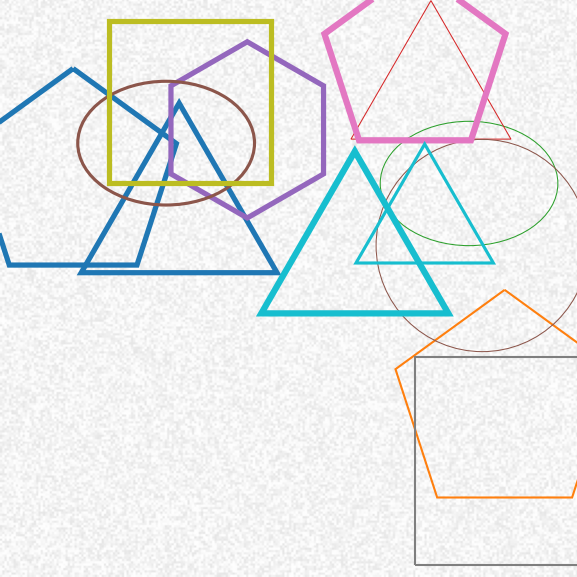[{"shape": "pentagon", "thickness": 2.5, "radius": 0.94, "center": [0.127, 0.692]}, {"shape": "triangle", "thickness": 2.5, "radius": 0.98, "center": [0.31, 0.625]}, {"shape": "pentagon", "thickness": 1, "radius": 0.99, "center": [0.874, 0.298]}, {"shape": "oval", "thickness": 0.5, "radius": 0.77, "center": [0.812, 0.681]}, {"shape": "triangle", "thickness": 0.5, "radius": 0.8, "center": [0.746, 0.838]}, {"shape": "hexagon", "thickness": 2.5, "radius": 0.76, "center": [0.428, 0.774]}, {"shape": "oval", "thickness": 1.5, "radius": 0.77, "center": [0.288, 0.751]}, {"shape": "circle", "thickness": 0.5, "radius": 0.92, "center": [0.835, 0.574]}, {"shape": "pentagon", "thickness": 3, "radius": 0.82, "center": [0.719, 0.889]}, {"shape": "square", "thickness": 1, "radius": 0.9, "center": [0.899, 0.201]}, {"shape": "square", "thickness": 2.5, "radius": 0.7, "center": [0.329, 0.823]}, {"shape": "triangle", "thickness": 1.5, "radius": 0.69, "center": [0.735, 0.612]}, {"shape": "triangle", "thickness": 3, "radius": 0.93, "center": [0.614, 0.55]}]